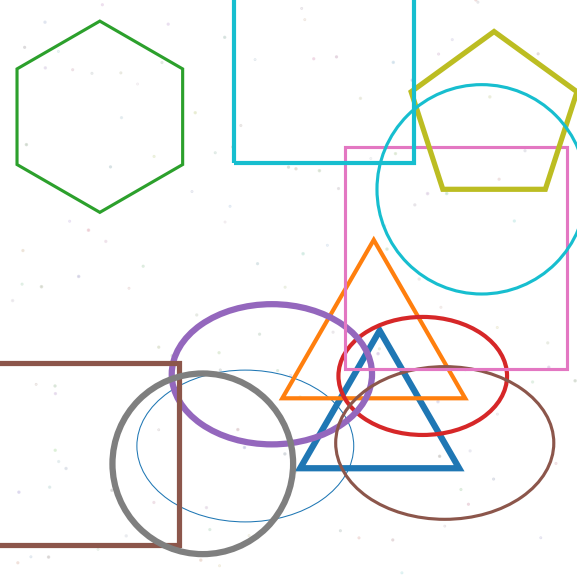[{"shape": "triangle", "thickness": 3, "radius": 0.79, "center": [0.657, 0.268]}, {"shape": "oval", "thickness": 0.5, "radius": 0.94, "center": [0.425, 0.227]}, {"shape": "triangle", "thickness": 2, "radius": 0.91, "center": [0.647, 0.401]}, {"shape": "hexagon", "thickness": 1.5, "radius": 0.83, "center": [0.173, 0.797]}, {"shape": "oval", "thickness": 2, "radius": 0.73, "center": [0.732, 0.348]}, {"shape": "oval", "thickness": 3, "radius": 0.87, "center": [0.471, 0.351]}, {"shape": "square", "thickness": 2.5, "radius": 0.79, "center": [0.151, 0.213]}, {"shape": "oval", "thickness": 1.5, "radius": 0.94, "center": [0.77, 0.232]}, {"shape": "square", "thickness": 1.5, "radius": 0.96, "center": [0.79, 0.553]}, {"shape": "circle", "thickness": 3, "radius": 0.78, "center": [0.351, 0.196]}, {"shape": "pentagon", "thickness": 2.5, "radius": 0.76, "center": [0.856, 0.794]}, {"shape": "circle", "thickness": 1.5, "radius": 0.91, "center": [0.834, 0.671]}, {"shape": "square", "thickness": 2, "radius": 0.78, "center": [0.56, 0.873]}]